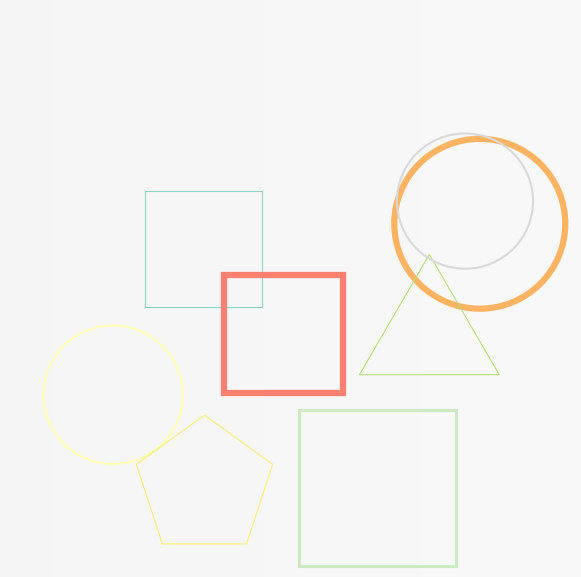[{"shape": "square", "thickness": 0.5, "radius": 0.5, "center": [0.35, 0.568]}, {"shape": "circle", "thickness": 1, "radius": 0.6, "center": [0.195, 0.316]}, {"shape": "square", "thickness": 3, "radius": 0.51, "center": [0.488, 0.421]}, {"shape": "circle", "thickness": 3, "radius": 0.74, "center": [0.825, 0.612]}, {"shape": "triangle", "thickness": 0.5, "radius": 0.69, "center": [0.739, 0.42]}, {"shape": "circle", "thickness": 1, "radius": 0.59, "center": [0.8, 0.651]}, {"shape": "square", "thickness": 1.5, "radius": 0.67, "center": [0.65, 0.155]}, {"shape": "pentagon", "thickness": 0.5, "radius": 0.62, "center": [0.352, 0.157]}]